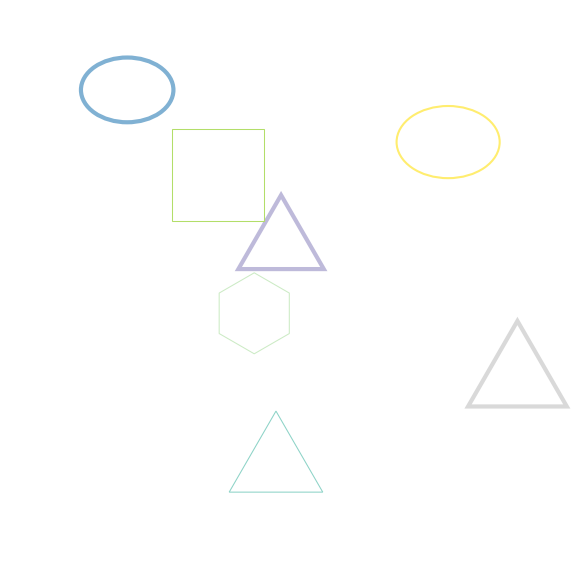[{"shape": "triangle", "thickness": 0.5, "radius": 0.47, "center": [0.478, 0.194]}, {"shape": "triangle", "thickness": 2, "radius": 0.43, "center": [0.487, 0.576]}, {"shape": "oval", "thickness": 2, "radius": 0.4, "center": [0.22, 0.843]}, {"shape": "square", "thickness": 0.5, "radius": 0.4, "center": [0.377, 0.696]}, {"shape": "triangle", "thickness": 2, "radius": 0.49, "center": [0.896, 0.345]}, {"shape": "hexagon", "thickness": 0.5, "radius": 0.35, "center": [0.44, 0.457]}, {"shape": "oval", "thickness": 1, "radius": 0.45, "center": [0.776, 0.753]}]